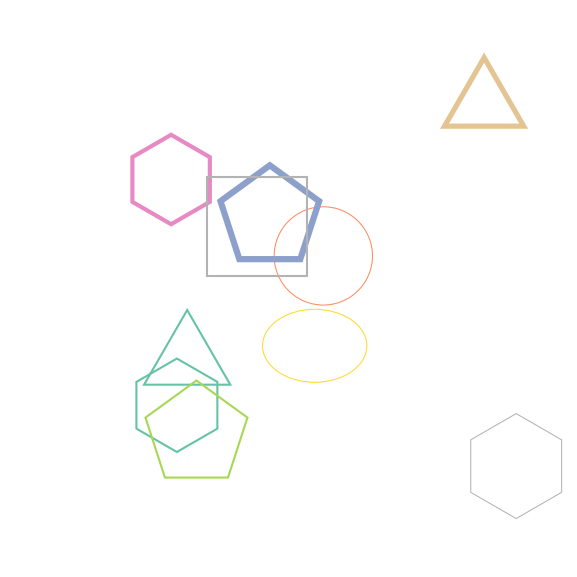[{"shape": "hexagon", "thickness": 1, "radius": 0.4, "center": [0.306, 0.297]}, {"shape": "triangle", "thickness": 1, "radius": 0.43, "center": [0.324, 0.376]}, {"shape": "circle", "thickness": 0.5, "radius": 0.43, "center": [0.56, 0.556]}, {"shape": "pentagon", "thickness": 3, "radius": 0.45, "center": [0.467, 0.623]}, {"shape": "hexagon", "thickness": 2, "radius": 0.39, "center": [0.296, 0.688]}, {"shape": "pentagon", "thickness": 1, "radius": 0.46, "center": [0.34, 0.247]}, {"shape": "oval", "thickness": 0.5, "radius": 0.45, "center": [0.545, 0.4]}, {"shape": "triangle", "thickness": 2.5, "radius": 0.4, "center": [0.838, 0.82]}, {"shape": "square", "thickness": 1, "radius": 0.43, "center": [0.445, 0.607]}, {"shape": "hexagon", "thickness": 0.5, "radius": 0.45, "center": [0.894, 0.192]}]